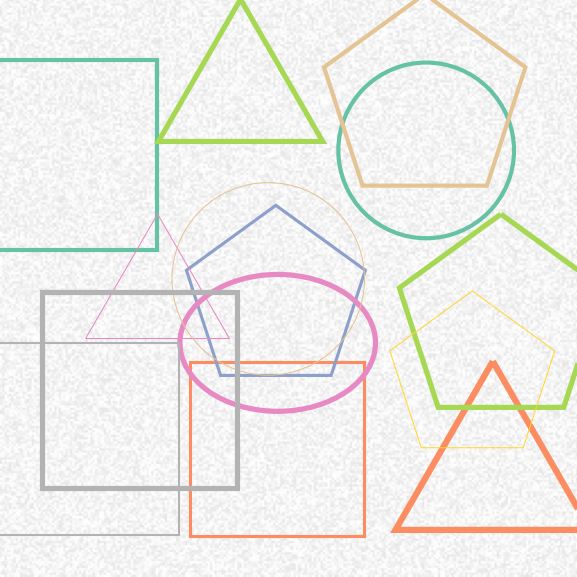[{"shape": "circle", "thickness": 2, "radius": 0.76, "center": [0.738, 0.739]}, {"shape": "square", "thickness": 2, "radius": 0.82, "center": [0.108, 0.731]}, {"shape": "triangle", "thickness": 3, "radius": 0.97, "center": [0.853, 0.179]}, {"shape": "square", "thickness": 1.5, "radius": 0.75, "center": [0.48, 0.222]}, {"shape": "pentagon", "thickness": 1.5, "radius": 0.81, "center": [0.478, 0.481]}, {"shape": "oval", "thickness": 2.5, "radius": 0.85, "center": [0.481, 0.405]}, {"shape": "triangle", "thickness": 0.5, "radius": 0.72, "center": [0.273, 0.485]}, {"shape": "pentagon", "thickness": 2.5, "radius": 0.92, "center": [0.867, 0.443]}, {"shape": "triangle", "thickness": 2.5, "radius": 0.82, "center": [0.417, 0.836]}, {"shape": "pentagon", "thickness": 0.5, "radius": 0.75, "center": [0.818, 0.345]}, {"shape": "pentagon", "thickness": 2, "radius": 0.92, "center": [0.735, 0.826]}, {"shape": "circle", "thickness": 0.5, "radius": 0.83, "center": [0.465, 0.516]}, {"shape": "square", "thickness": 2.5, "radius": 0.85, "center": [0.242, 0.324]}, {"shape": "square", "thickness": 1, "radius": 0.83, "center": [0.143, 0.239]}]